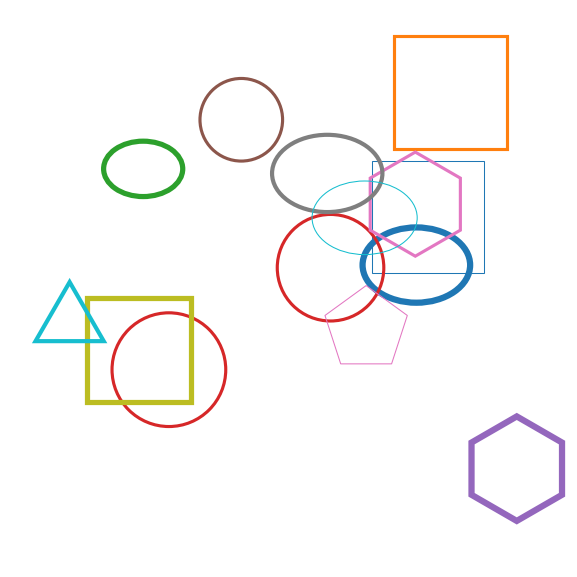[{"shape": "oval", "thickness": 3, "radius": 0.47, "center": [0.721, 0.54]}, {"shape": "square", "thickness": 0.5, "radius": 0.48, "center": [0.741, 0.623]}, {"shape": "square", "thickness": 1.5, "radius": 0.49, "center": [0.781, 0.84]}, {"shape": "oval", "thickness": 2.5, "radius": 0.34, "center": [0.248, 0.707]}, {"shape": "circle", "thickness": 1.5, "radius": 0.46, "center": [0.572, 0.536]}, {"shape": "circle", "thickness": 1.5, "radius": 0.49, "center": [0.292, 0.359]}, {"shape": "hexagon", "thickness": 3, "radius": 0.45, "center": [0.895, 0.188]}, {"shape": "circle", "thickness": 1.5, "radius": 0.36, "center": [0.418, 0.792]}, {"shape": "hexagon", "thickness": 1.5, "radius": 0.45, "center": [0.719, 0.646]}, {"shape": "pentagon", "thickness": 0.5, "radius": 0.37, "center": [0.634, 0.43]}, {"shape": "oval", "thickness": 2, "radius": 0.48, "center": [0.567, 0.699]}, {"shape": "square", "thickness": 2.5, "radius": 0.45, "center": [0.241, 0.394]}, {"shape": "triangle", "thickness": 2, "radius": 0.34, "center": [0.121, 0.442]}, {"shape": "oval", "thickness": 0.5, "radius": 0.46, "center": [0.631, 0.622]}]